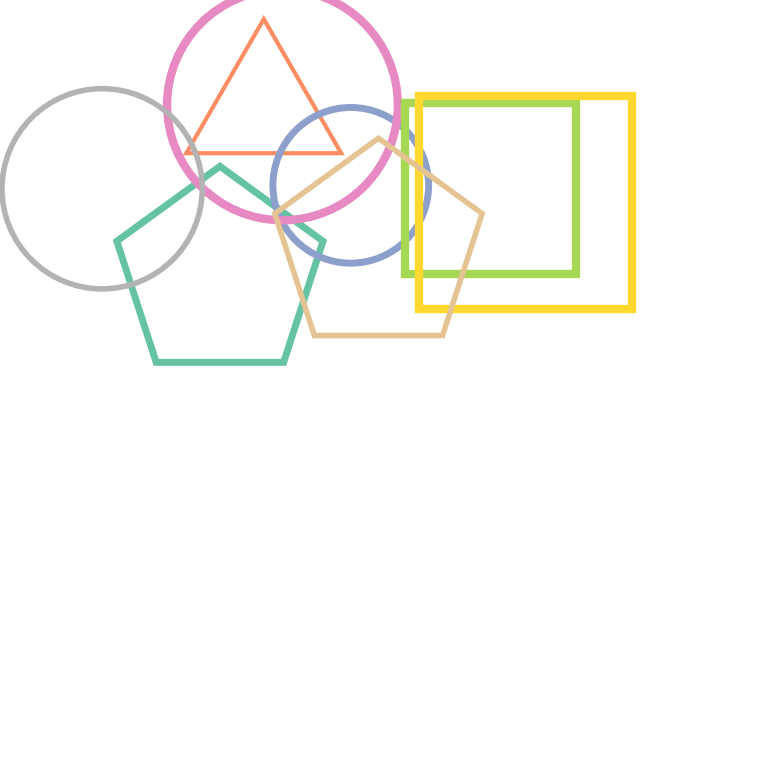[{"shape": "pentagon", "thickness": 2.5, "radius": 0.7, "center": [0.286, 0.643]}, {"shape": "triangle", "thickness": 1.5, "radius": 0.58, "center": [0.343, 0.859]}, {"shape": "circle", "thickness": 2.5, "radius": 0.51, "center": [0.456, 0.759]}, {"shape": "circle", "thickness": 3, "radius": 0.75, "center": [0.367, 0.864]}, {"shape": "square", "thickness": 3, "radius": 0.56, "center": [0.637, 0.755]}, {"shape": "square", "thickness": 3, "radius": 0.69, "center": [0.683, 0.737]}, {"shape": "pentagon", "thickness": 2, "radius": 0.71, "center": [0.492, 0.679]}, {"shape": "circle", "thickness": 2, "radius": 0.65, "center": [0.133, 0.755]}]